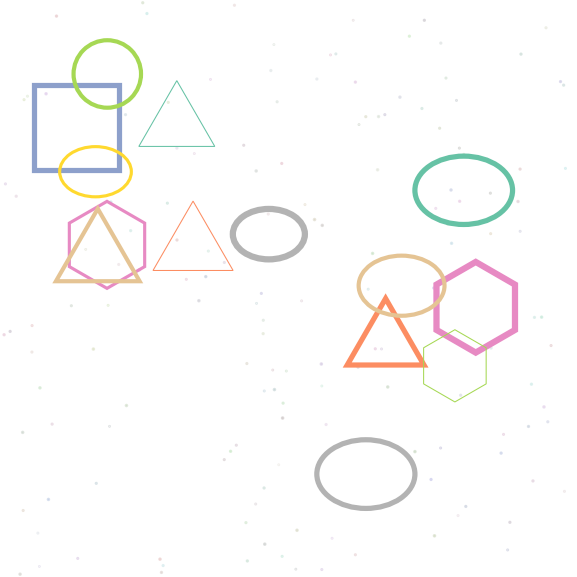[{"shape": "oval", "thickness": 2.5, "radius": 0.42, "center": [0.803, 0.67]}, {"shape": "triangle", "thickness": 0.5, "radius": 0.38, "center": [0.306, 0.784]}, {"shape": "triangle", "thickness": 2.5, "radius": 0.38, "center": [0.668, 0.405]}, {"shape": "triangle", "thickness": 0.5, "radius": 0.4, "center": [0.334, 0.571]}, {"shape": "square", "thickness": 2.5, "radius": 0.37, "center": [0.133, 0.778]}, {"shape": "hexagon", "thickness": 3, "radius": 0.39, "center": [0.824, 0.467]}, {"shape": "hexagon", "thickness": 1.5, "radius": 0.38, "center": [0.185, 0.575]}, {"shape": "circle", "thickness": 2, "radius": 0.29, "center": [0.186, 0.871]}, {"shape": "hexagon", "thickness": 0.5, "radius": 0.31, "center": [0.788, 0.366]}, {"shape": "oval", "thickness": 1.5, "radius": 0.31, "center": [0.165, 0.702]}, {"shape": "oval", "thickness": 2, "radius": 0.37, "center": [0.695, 0.504]}, {"shape": "triangle", "thickness": 2, "radius": 0.42, "center": [0.169, 0.554]}, {"shape": "oval", "thickness": 3, "radius": 0.31, "center": [0.466, 0.594]}, {"shape": "oval", "thickness": 2.5, "radius": 0.42, "center": [0.634, 0.178]}]